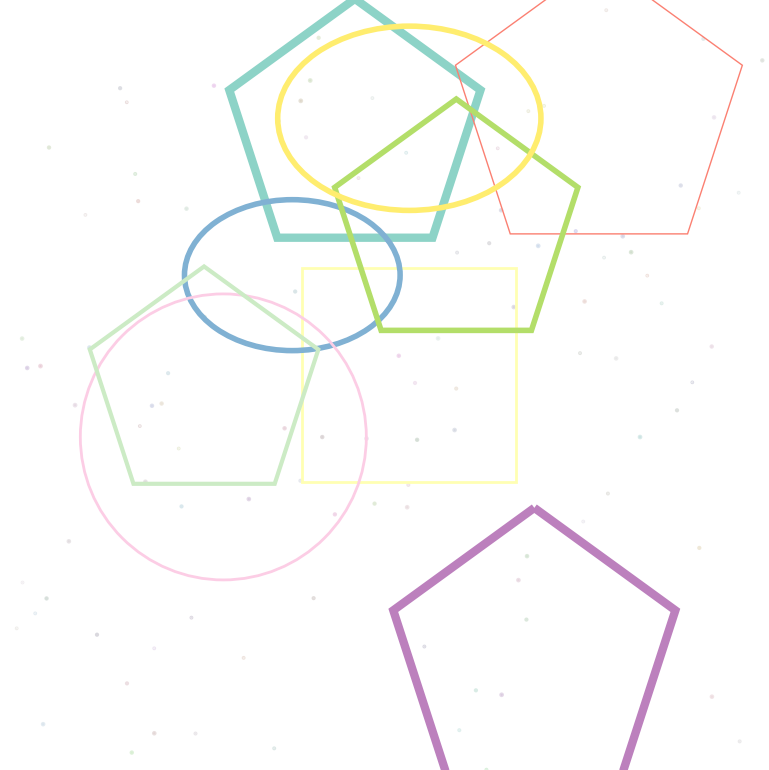[{"shape": "pentagon", "thickness": 3, "radius": 0.86, "center": [0.461, 0.83]}, {"shape": "square", "thickness": 1, "radius": 0.69, "center": [0.532, 0.513]}, {"shape": "pentagon", "thickness": 0.5, "radius": 0.98, "center": [0.778, 0.855]}, {"shape": "oval", "thickness": 2, "radius": 0.7, "center": [0.38, 0.643]}, {"shape": "pentagon", "thickness": 2, "radius": 0.83, "center": [0.593, 0.705]}, {"shape": "circle", "thickness": 1, "radius": 0.93, "center": [0.29, 0.433]}, {"shape": "pentagon", "thickness": 3, "radius": 0.96, "center": [0.694, 0.148]}, {"shape": "pentagon", "thickness": 1.5, "radius": 0.78, "center": [0.265, 0.498]}, {"shape": "oval", "thickness": 2, "radius": 0.85, "center": [0.532, 0.846]}]